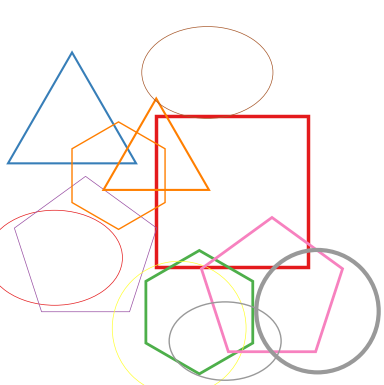[{"shape": "oval", "thickness": 0.5, "radius": 0.88, "center": [0.142, 0.33]}, {"shape": "square", "thickness": 2.5, "radius": 0.98, "center": [0.603, 0.502]}, {"shape": "triangle", "thickness": 1.5, "radius": 0.96, "center": [0.187, 0.672]}, {"shape": "hexagon", "thickness": 2, "radius": 0.8, "center": [0.518, 0.189]}, {"shape": "pentagon", "thickness": 0.5, "radius": 0.97, "center": [0.222, 0.348]}, {"shape": "triangle", "thickness": 1.5, "radius": 0.79, "center": [0.406, 0.586]}, {"shape": "hexagon", "thickness": 1, "radius": 0.7, "center": [0.308, 0.544]}, {"shape": "circle", "thickness": 0.5, "radius": 0.87, "center": [0.465, 0.148]}, {"shape": "oval", "thickness": 0.5, "radius": 0.85, "center": [0.539, 0.812]}, {"shape": "pentagon", "thickness": 2, "radius": 0.96, "center": [0.706, 0.242]}, {"shape": "circle", "thickness": 3, "radius": 0.8, "center": [0.825, 0.192]}, {"shape": "oval", "thickness": 1, "radius": 0.73, "center": [0.585, 0.114]}]